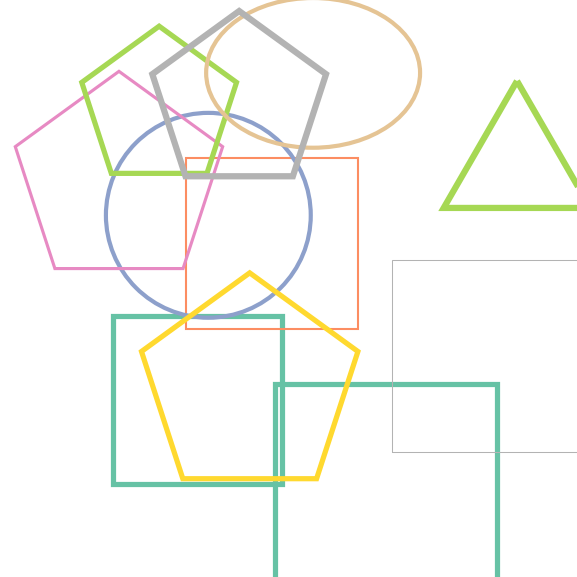[{"shape": "square", "thickness": 2.5, "radius": 0.73, "center": [0.342, 0.306]}, {"shape": "square", "thickness": 2.5, "radius": 0.96, "center": [0.669, 0.141]}, {"shape": "square", "thickness": 1, "radius": 0.74, "center": [0.472, 0.577]}, {"shape": "circle", "thickness": 2, "radius": 0.89, "center": [0.361, 0.626]}, {"shape": "pentagon", "thickness": 1.5, "radius": 0.94, "center": [0.206, 0.687]}, {"shape": "triangle", "thickness": 3, "radius": 0.73, "center": [0.895, 0.712]}, {"shape": "pentagon", "thickness": 2.5, "radius": 0.7, "center": [0.276, 0.813]}, {"shape": "pentagon", "thickness": 2.5, "radius": 0.99, "center": [0.432, 0.33]}, {"shape": "oval", "thickness": 2, "radius": 0.93, "center": [0.542, 0.873]}, {"shape": "pentagon", "thickness": 3, "radius": 0.79, "center": [0.414, 0.822]}, {"shape": "square", "thickness": 0.5, "radius": 0.83, "center": [0.845, 0.383]}]